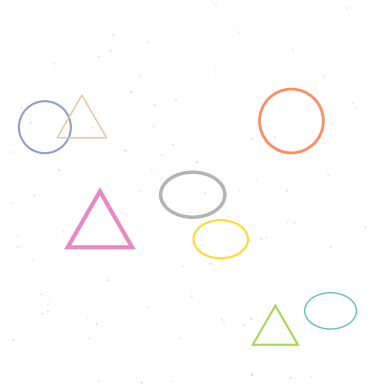[{"shape": "oval", "thickness": 1, "radius": 0.34, "center": [0.859, 0.193]}, {"shape": "circle", "thickness": 2, "radius": 0.41, "center": [0.757, 0.686]}, {"shape": "circle", "thickness": 1.5, "radius": 0.34, "center": [0.117, 0.67]}, {"shape": "triangle", "thickness": 3, "radius": 0.48, "center": [0.26, 0.406]}, {"shape": "triangle", "thickness": 1.5, "radius": 0.34, "center": [0.715, 0.138]}, {"shape": "oval", "thickness": 1.5, "radius": 0.35, "center": [0.573, 0.379]}, {"shape": "triangle", "thickness": 1, "radius": 0.37, "center": [0.213, 0.679]}, {"shape": "oval", "thickness": 2.5, "radius": 0.42, "center": [0.501, 0.494]}]